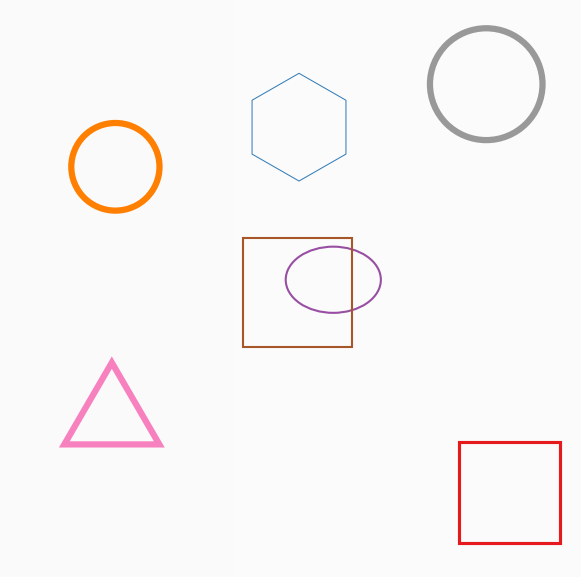[{"shape": "square", "thickness": 1.5, "radius": 0.44, "center": [0.876, 0.147]}, {"shape": "hexagon", "thickness": 0.5, "radius": 0.47, "center": [0.514, 0.779]}, {"shape": "oval", "thickness": 1, "radius": 0.41, "center": [0.573, 0.515]}, {"shape": "circle", "thickness": 3, "radius": 0.38, "center": [0.199, 0.71]}, {"shape": "square", "thickness": 1, "radius": 0.47, "center": [0.512, 0.493]}, {"shape": "triangle", "thickness": 3, "radius": 0.47, "center": [0.192, 0.277]}, {"shape": "circle", "thickness": 3, "radius": 0.48, "center": [0.837, 0.853]}]